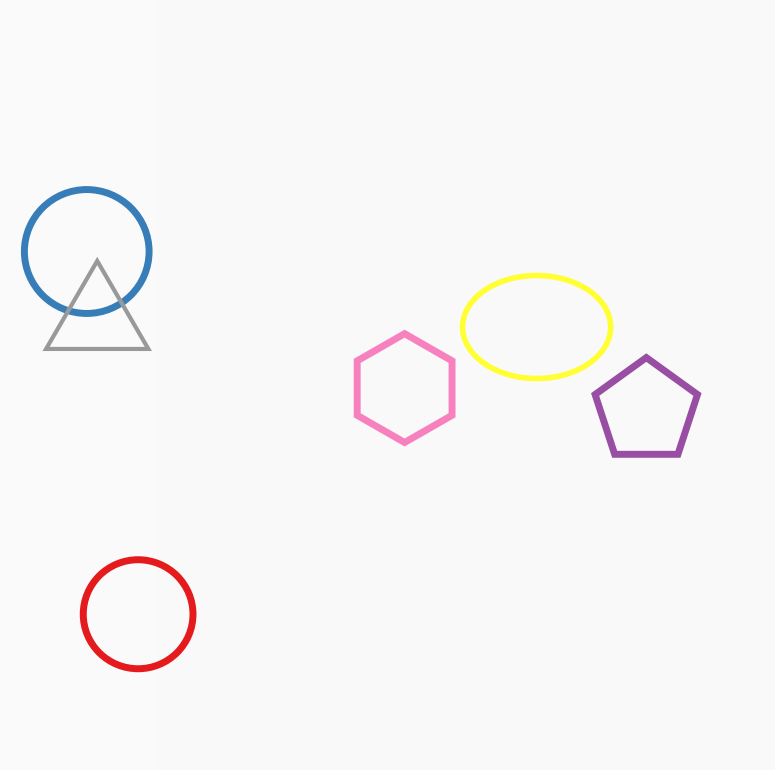[{"shape": "circle", "thickness": 2.5, "radius": 0.35, "center": [0.178, 0.202]}, {"shape": "circle", "thickness": 2.5, "radius": 0.4, "center": [0.112, 0.673]}, {"shape": "pentagon", "thickness": 2.5, "radius": 0.35, "center": [0.834, 0.466]}, {"shape": "oval", "thickness": 2, "radius": 0.48, "center": [0.692, 0.575]}, {"shape": "hexagon", "thickness": 2.5, "radius": 0.35, "center": [0.522, 0.496]}, {"shape": "triangle", "thickness": 1.5, "radius": 0.38, "center": [0.125, 0.585]}]